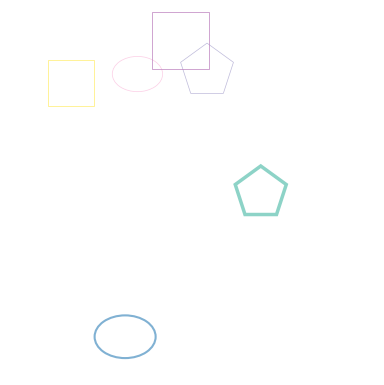[{"shape": "pentagon", "thickness": 2.5, "radius": 0.35, "center": [0.677, 0.499]}, {"shape": "pentagon", "thickness": 0.5, "radius": 0.36, "center": [0.538, 0.816]}, {"shape": "oval", "thickness": 1.5, "radius": 0.4, "center": [0.325, 0.125]}, {"shape": "oval", "thickness": 0.5, "radius": 0.33, "center": [0.357, 0.808]}, {"shape": "square", "thickness": 0.5, "radius": 0.37, "center": [0.47, 0.894]}, {"shape": "square", "thickness": 0.5, "radius": 0.3, "center": [0.184, 0.784]}]